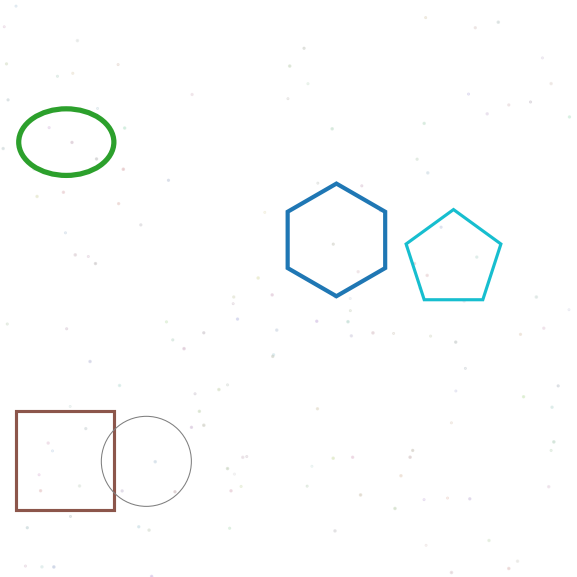[{"shape": "hexagon", "thickness": 2, "radius": 0.49, "center": [0.583, 0.584]}, {"shape": "oval", "thickness": 2.5, "radius": 0.41, "center": [0.115, 0.753]}, {"shape": "square", "thickness": 1.5, "radius": 0.43, "center": [0.113, 0.202]}, {"shape": "circle", "thickness": 0.5, "radius": 0.39, "center": [0.253, 0.2]}, {"shape": "pentagon", "thickness": 1.5, "radius": 0.43, "center": [0.785, 0.55]}]